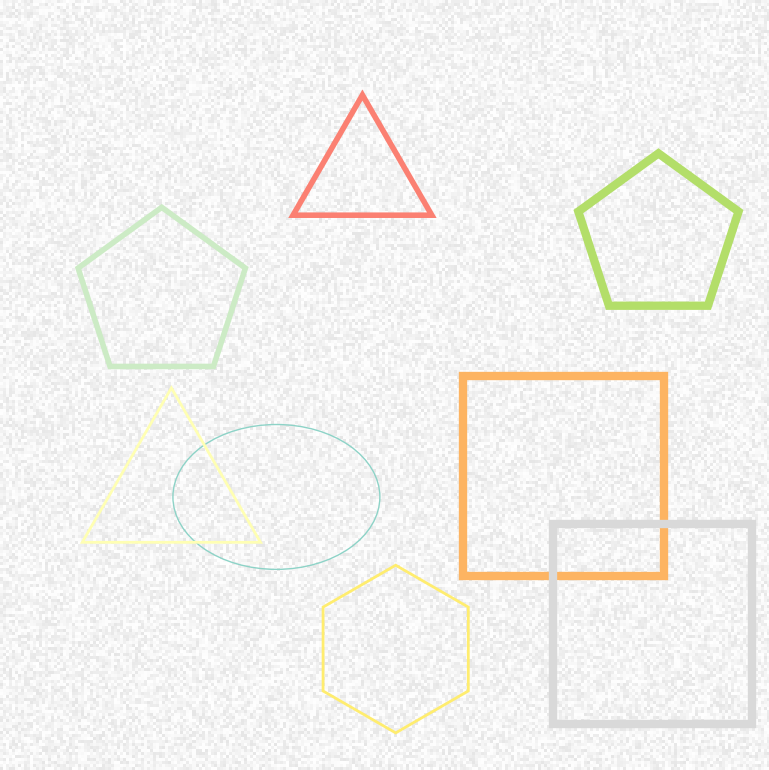[{"shape": "oval", "thickness": 0.5, "radius": 0.67, "center": [0.359, 0.355]}, {"shape": "triangle", "thickness": 1, "radius": 0.67, "center": [0.223, 0.363]}, {"shape": "triangle", "thickness": 2, "radius": 0.52, "center": [0.471, 0.773]}, {"shape": "square", "thickness": 3, "radius": 0.65, "center": [0.732, 0.382]}, {"shape": "pentagon", "thickness": 3, "radius": 0.55, "center": [0.855, 0.691]}, {"shape": "square", "thickness": 3, "radius": 0.65, "center": [0.847, 0.189]}, {"shape": "pentagon", "thickness": 2, "radius": 0.57, "center": [0.21, 0.617]}, {"shape": "hexagon", "thickness": 1, "radius": 0.54, "center": [0.514, 0.157]}]